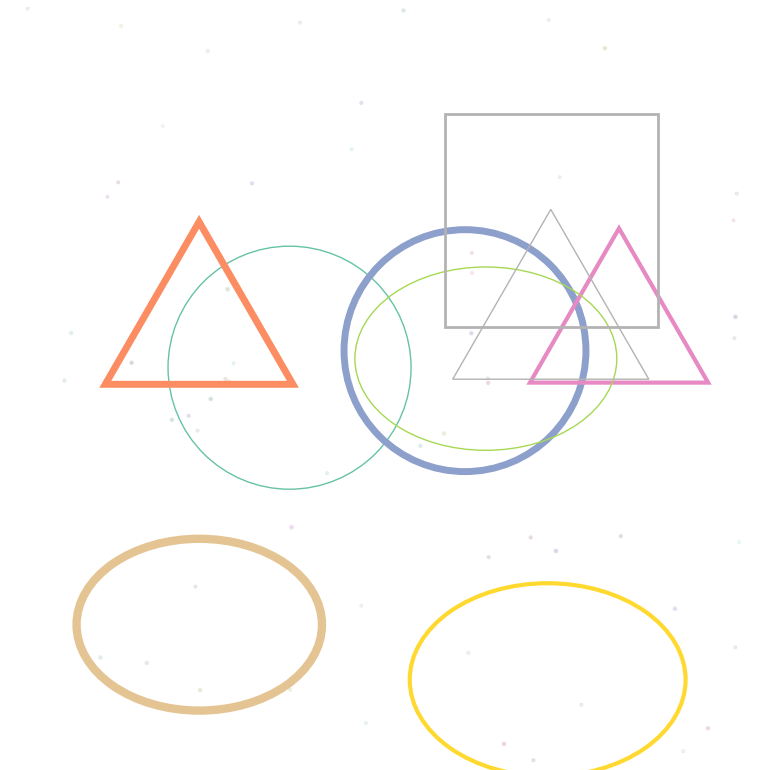[{"shape": "circle", "thickness": 0.5, "radius": 0.79, "center": [0.376, 0.522]}, {"shape": "triangle", "thickness": 2.5, "radius": 0.7, "center": [0.259, 0.571]}, {"shape": "circle", "thickness": 2.5, "radius": 0.79, "center": [0.604, 0.545]}, {"shape": "triangle", "thickness": 1.5, "radius": 0.67, "center": [0.804, 0.57]}, {"shape": "oval", "thickness": 0.5, "radius": 0.85, "center": [0.631, 0.534]}, {"shape": "oval", "thickness": 1.5, "radius": 0.9, "center": [0.711, 0.117]}, {"shape": "oval", "thickness": 3, "radius": 0.8, "center": [0.259, 0.189]}, {"shape": "triangle", "thickness": 0.5, "radius": 0.74, "center": [0.715, 0.581]}, {"shape": "square", "thickness": 1, "radius": 0.69, "center": [0.716, 0.713]}]